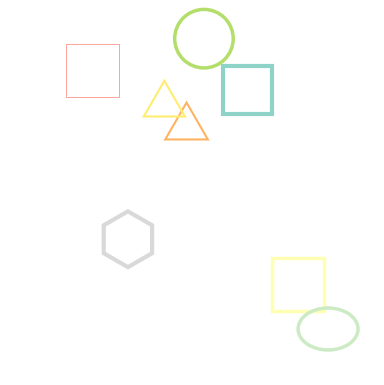[{"shape": "square", "thickness": 3, "radius": 0.31, "center": [0.643, 0.766]}, {"shape": "square", "thickness": 2.5, "radius": 0.34, "center": [0.774, 0.261]}, {"shape": "square", "thickness": 0.5, "radius": 0.34, "center": [0.24, 0.817]}, {"shape": "triangle", "thickness": 1.5, "radius": 0.32, "center": [0.485, 0.67]}, {"shape": "circle", "thickness": 2.5, "radius": 0.38, "center": [0.53, 0.9]}, {"shape": "hexagon", "thickness": 3, "radius": 0.36, "center": [0.332, 0.379]}, {"shape": "oval", "thickness": 2.5, "radius": 0.39, "center": [0.852, 0.145]}, {"shape": "triangle", "thickness": 1.5, "radius": 0.31, "center": [0.427, 0.728]}]